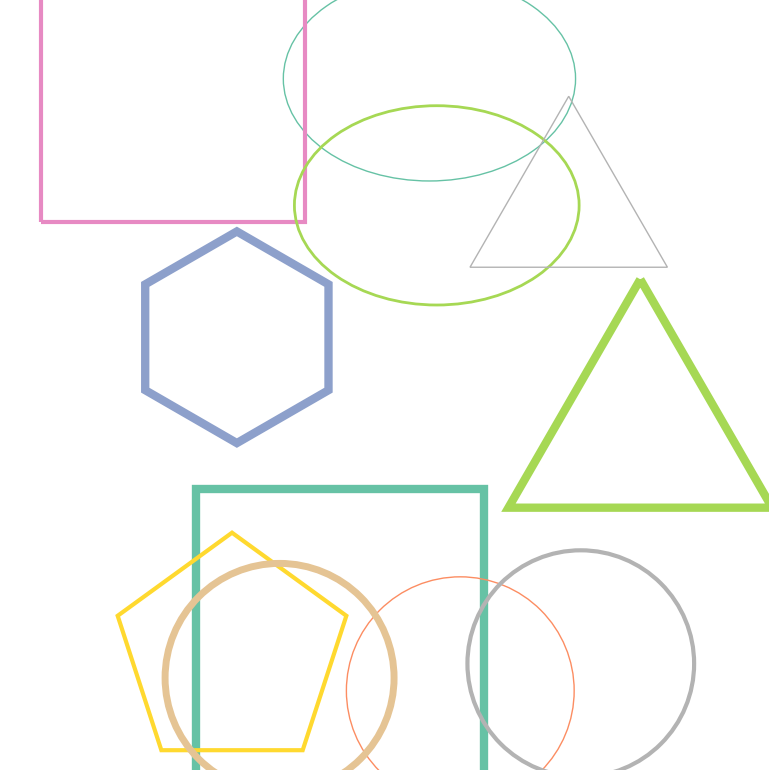[{"shape": "oval", "thickness": 0.5, "radius": 0.95, "center": [0.558, 0.898]}, {"shape": "square", "thickness": 3, "radius": 0.94, "center": [0.441, 0.177]}, {"shape": "circle", "thickness": 0.5, "radius": 0.74, "center": [0.598, 0.103]}, {"shape": "hexagon", "thickness": 3, "radius": 0.69, "center": [0.308, 0.562]}, {"shape": "square", "thickness": 1.5, "radius": 0.86, "center": [0.225, 0.884]}, {"shape": "triangle", "thickness": 3, "radius": 0.99, "center": [0.832, 0.44]}, {"shape": "oval", "thickness": 1, "radius": 0.92, "center": [0.567, 0.733]}, {"shape": "pentagon", "thickness": 1.5, "radius": 0.78, "center": [0.301, 0.152]}, {"shape": "circle", "thickness": 2.5, "radius": 0.74, "center": [0.363, 0.12]}, {"shape": "triangle", "thickness": 0.5, "radius": 0.74, "center": [0.739, 0.727]}, {"shape": "circle", "thickness": 1.5, "radius": 0.74, "center": [0.754, 0.138]}]